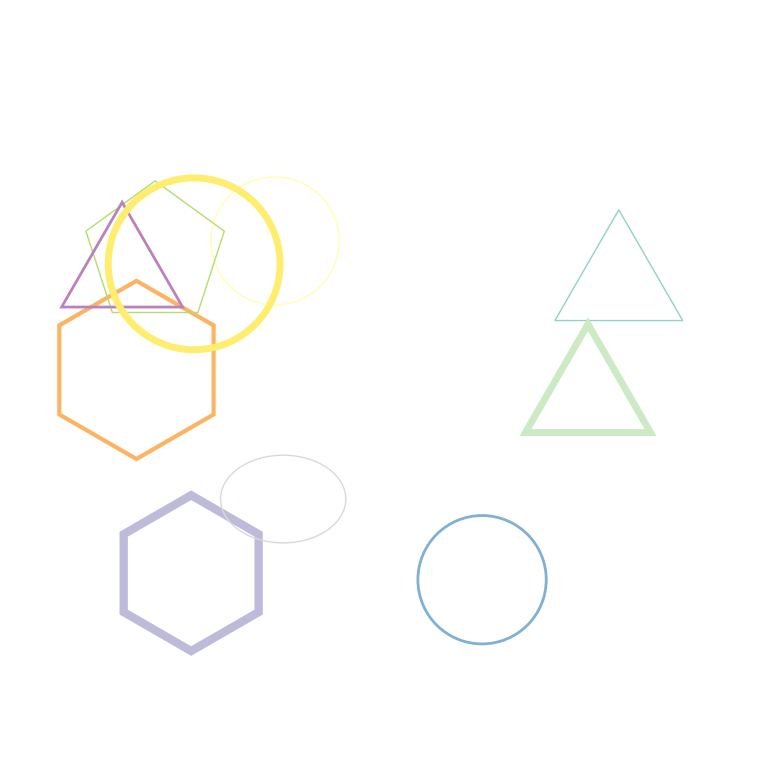[{"shape": "triangle", "thickness": 0.5, "radius": 0.48, "center": [0.804, 0.632]}, {"shape": "circle", "thickness": 0.5, "radius": 0.42, "center": [0.357, 0.687]}, {"shape": "hexagon", "thickness": 3, "radius": 0.51, "center": [0.248, 0.256]}, {"shape": "circle", "thickness": 1, "radius": 0.42, "center": [0.626, 0.247]}, {"shape": "hexagon", "thickness": 1.5, "radius": 0.58, "center": [0.177, 0.52]}, {"shape": "pentagon", "thickness": 0.5, "radius": 0.47, "center": [0.201, 0.671]}, {"shape": "oval", "thickness": 0.5, "radius": 0.41, "center": [0.368, 0.352]}, {"shape": "triangle", "thickness": 1, "radius": 0.45, "center": [0.159, 0.647]}, {"shape": "triangle", "thickness": 2.5, "radius": 0.47, "center": [0.764, 0.485]}, {"shape": "circle", "thickness": 2.5, "radius": 0.56, "center": [0.252, 0.657]}]